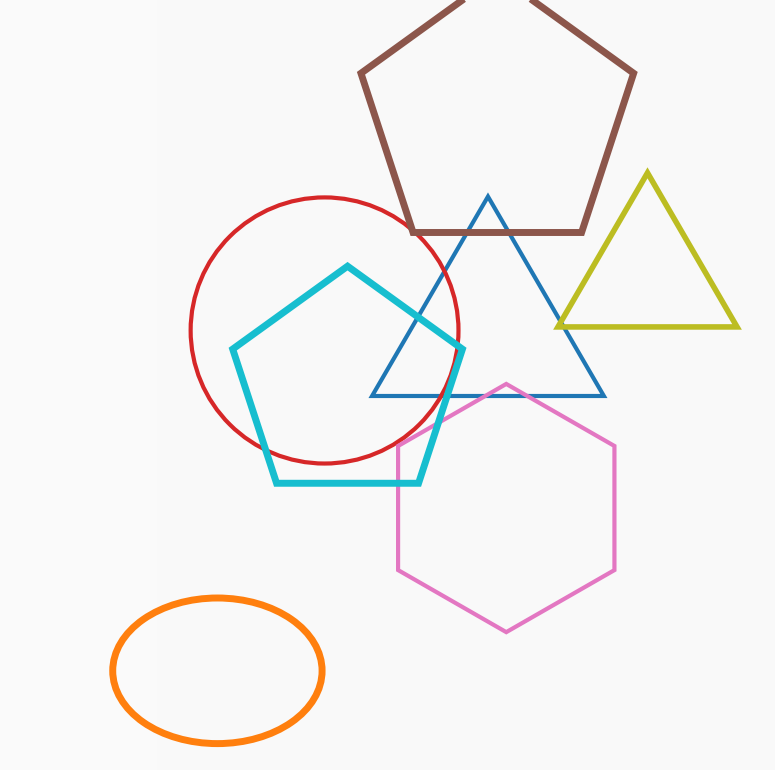[{"shape": "triangle", "thickness": 1.5, "radius": 0.86, "center": [0.63, 0.572]}, {"shape": "oval", "thickness": 2.5, "radius": 0.68, "center": [0.281, 0.129]}, {"shape": "circle", "thickness": 1.5, "radius": 0.86, "center": [0.419, 0.571]}, {"shape": "pentagon", "thickness": 2.5, "radius": 0.92, "center": [0.642, 0.848]}, {"shape": "hexagon", "thickness": 1.5, "radius": 0.81, "center": [0.653, 0.34]}, {"shape": "triangle", "thickness": 2, "radius": 0.67, "center": [0.835, 0.642]}, {"shape": "pentagon", "thickness": 2.5, "radius": 0.78, "center": [0.448, 0.498]}]